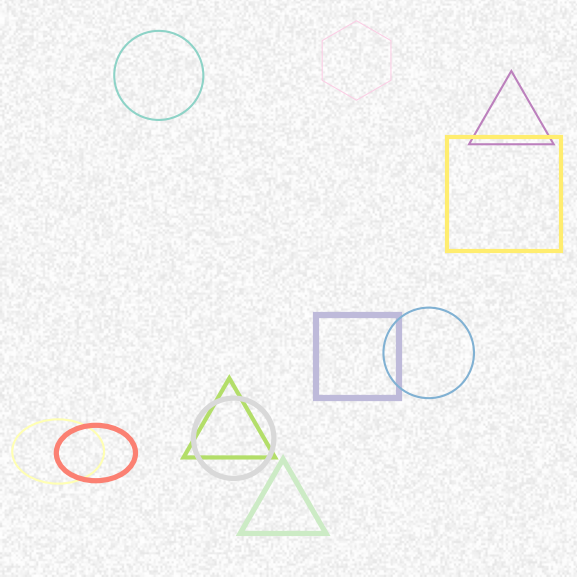[{"shape": "circle", "thickness": 1, "radius": 0.39, "center": [0.275, 0.869]}, {"shape": "oval", "thickness": 1, "radius": 0.4, "center": [0.101, 0.217]}, {"shape": "square", "thickness": 3, "radius": 0.36, "center": [0.619, 0.382]}, {"shape": "oval", "thickness": 2.5, "radius": 0.34, "center": [0.166, 0.215]}, {"shape": "circle", "thickness": 1, "radius": 0.39, "center": [0.742, 0.388]}, {"shape": "triangle", "thickness": 2, "radius": 0.46, "center": [0.397, 0.253]}, {"shape": "hexagon", "thickness": 0.5, "radius": 0.34, "center": [0.617, 0.894]}, {"shape": "circle", "thickness": 2.5, "radius": 0.35, "center": [0.405, 0.24]}, {"shape": "triangle", "thickness": 1, "radius": 0.42, "center": [0.885, 0.792]}, {"shape": "triangle", "thickness": 2.5, "radius": 0.43, "center": [0.49, 0.118]}, {"shape": "square", "thickness": 2, "radius": 0.49, "center": [0.872, 0.662]}]